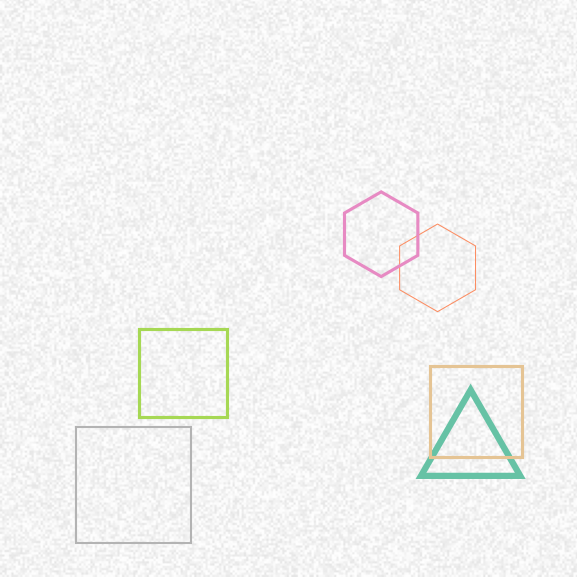[{"shape": "triangle", "thickness": 3, "radius": 0.5, "center": [0.815, 0.225]}, {"shape": "hexagon", "thickness": 0.5, "radius": 0.38, "center": [0.758, 0.535]}, {"shape": "hexagon", "thickness": 1.5, "radius": 0.37, "center": [0.66, 0.594]}, {"shape": "square", "thickness": 1.5, "radius": 0.38, "center": [0.317, 0.353]}, {"shape": "square", "thickness": 1.5, "radius": 0.4, "center": [0.824, 0.287]}, {"shape": "square", "thickness": 1, "radius": 0.5, "center": [0.232, 0.159]}]